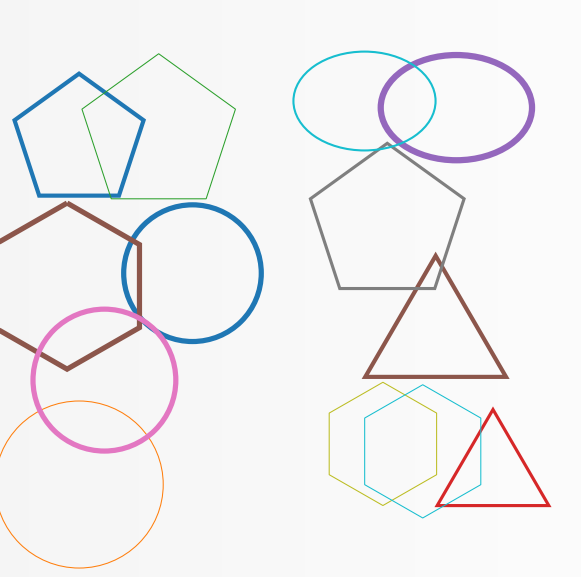[{"shape": "pentagon", "thickness": 2, "radius": 0.58, "center": [0.136, 0.755]}, {"shape": "circle", "thickness": 2.5, "radius": 0.59, "center": [0.331, 0.526]}, {"shape": "circle", "thickness": 0.5, "radius": 0.72, "center": [0.136, 0.16]}, {"shape": "pentagon", "thickness": 0.5, "radius": 0.69, "center": [0.273, 0.767]}, {"shape": "triangle", "thickness": 1.5, "radius": 0.55, "center": [0.848, 0.179]}, {"shape": "oval", "thickness": 3, "radius": 0.65, "center": [0.785, 0.813]}, {"shape": "hexagon", "thickness": 2.5, "radius": 0.72, "center": [0.115, 0.504]}, {"shape": "triangle", "thickness": 2, "radius": 0.7, "center": [0.75, 0.416]}, {"shape": "circle", "thickness": 2.5, "radius": 0.61, "center": [0.18, 0.341]}, {"shape": "pentagon", "thickness": 1.5, "radius": 0.69, "center": [0.666, 0.612]}, {"shape": "hexagon", "thickness": 0.5, "radius": 0.53, "center": [0.659, 0.23]}, {"shape": "hexagon", "thickness": 0.5, "radius": 0.58, "center": [0.727, 0.218]}, {"shape": "oval", "thickness": 1, "radius": 0.61, "center": [0.627, 0.824]}]